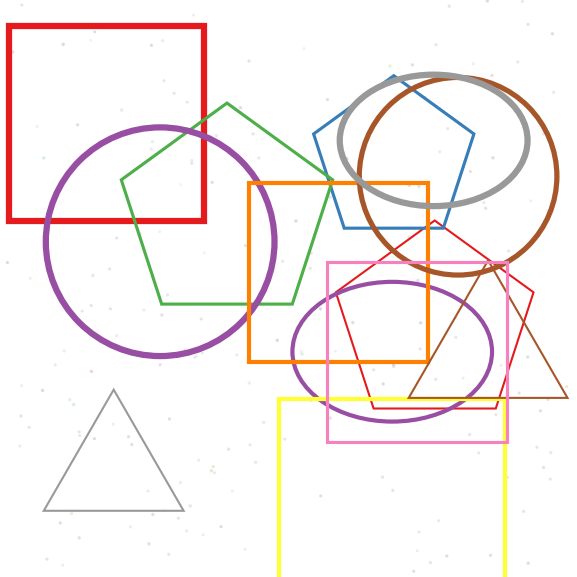[{"shape": "square", "thickness": 3, "radius": 0.84, "center": [0.185, 0.786]}, {"shape": "pentagon", "thickness": 1, "radius": 0.9, "center": [0.753, 0.437]}, {"shape": "pentagon", "thickness": 1.5, "radius": 0.73, "center": [0.682, 0.722]}, {"shape": "pentagon", "thickness": 1.5, "radius": 0.96, "center": [0.393, 0.628]}, {"shape": "circle", "thickness": 3, "radius": 0.99, "center": [0.277, 0.581]}, {"shape": "oval", "thickness": 2, "radius": 0.86, "center": [0.679, 0.39]}, {"shape": "square", "thickness": 2, "radius": 0.77, "center": [0.586, 0.527]}, {"shape": "square", "thickness": 2, "radius": 0.98, "center": [0.679, 0.113]}, {"shape": "circle", "thickness": 2.5, "radius": 0.86, "center": [0.793, 0.694]}, {"shape": "triangle", "thickness": 1, "radius": 0.79, "center": [0.845, 0.39]}, {"shape": "square", "thickness": 1.5, "radius": 0.78, "center": [0.722, 0.39]}, {"shape": "oval", "thickness": 3, "radius": 0.81, "center": [0.751, 0.756]}, {"shape": "triangle", "thickness": 1, "radius": 0.7, "center": [0.197, 0.185]}]